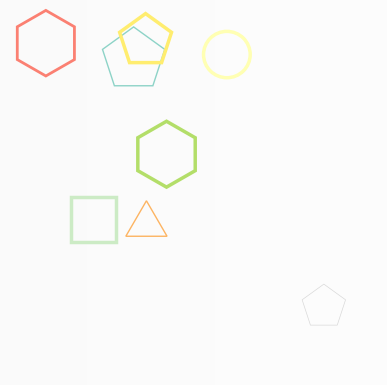[{"shape": "pentagon", "thickness": 1, "radius": 0.42, "center": [0.345, 0.846]}, {"shape": "circle", "thickness": 2.5, "radius": 0.3, "center": [0.585, 0.858]}, {"shape": "hexagon", "thickness": 2, "radius": 0.43, "center": [0.118, 0.888]}, {"shape": "triangle", "thickness": 1, "radius": 0.31, "center": [0.378, 0.417]}, {"shape": "hexagon", "thickness": 2.5, "radius": 0.43, "center": [0.43, 0.599]}, {"shape": "pentagon", "thickness": 0.5, "radius": 0.29, "center": [0.836, 0.203]}, {"shape": "square", "thickness": 2.5, "radius": 0.29, "center": [0.241, 0.429]}, {"shape": "pentagon", "thickness": 2.5, "radius": 0.35, "center": [0.376, 0.894]}]